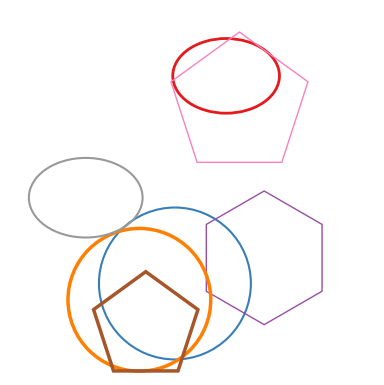[{"shape": "oval", "thickness": 2, "radius": 0.69, "center": [0.587, 0.803]}, {"shape": "circle", "thickness": 1.5, "radius": 0.99, "center": [0.454, 0.264]}, {"shape": "hexagon", "thickness": 1, "radius": 0.87, "center": [0.686, 0.33]}, {"shape": "circle", "thickness": 2.5, "radius": 0.93, "center": [0.362, 0.221]}, {"shape": "pentagon", "thickness": 2.5, "radius": 0.71, "center": [0.379, 0.152]}, {"shape": "pentagon", "thickness": 1, "radius": 0.94, "center": [0.622, 0.73]}, {"shape": "oval", "thickness": 1.5, "radius": 0.74, "center": [0.223, 0.486]}]